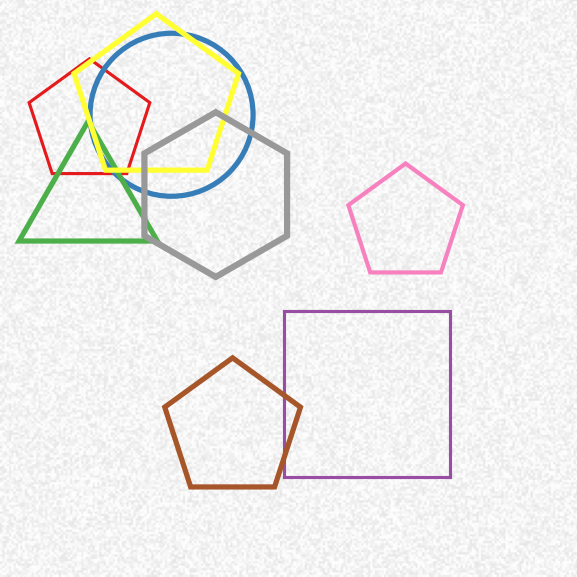[{"shape": "pentagon", "thickness": 1.5, "radius": 0.55, "center": [0.155, 0.787]}, {"shape": "circle", "thickness": 2.5, "radius": 0.71, "center": [0.297, 0.8]}, {"shape": "triangle", "thickness": 2.5, "radius": 0.69, "center": [0.153, 0.651]}, {"shape": "square", "thickness": 1.5, "radius": 0.72, "center": [0.635, 0.317]}, {"shape": "pentagon", "thickness": 2.5, "radius": 0.75, "center": [0.271, 0.826]}, {"shape": "pentagon", "thickness": 2.5, "radius": 0.62, "center": [0.403, 0.256]}, {"shape": "pentagon", "thickness": 2, "radius": 0.52, "center": [0.702, 0.612]}, {"shape": "hexagon", "thickness": 3, "radius": 0.71, "center": [0.374, 0.662]}]